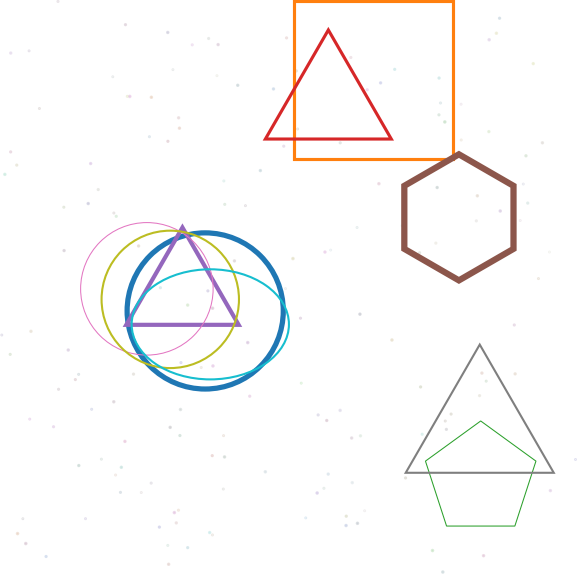[{"shape": "circle", "thickness": 2.5, "radius": 0.68, "center": [0.355, 0.461]}, {"shape": "square", "thickness": 1.5, "radius": 0.69, "center": [0.647, 0.861]}, {"shape": "pentagon", "thickness": 0.5, "radius": 0.5, "center": [0.832, 0.17]}, {"shape": "triangle", "thickness": 1.5, "radius": 0.63, "center": [0.569, 0.821]}, {"shape": "triangle", "thickness": 2, "radius": 0.56, "center": [0.316, 0.493]}, {"shape": "hexagon", "thickness": 3, "radius": 0.55, "center": [0.795, 0.623]}, {"shape": "circle", "thickness": 0.5, "radius": 0.57, "center": [0.254, 0.499]}, {"shape": "triangle", "thickness": 1, "radius": 0.74, "center": [0.831, 0.254]}, {"shape": "circle", "thickness": 1, "radius": 0.59, "center": [0.295, 0.481]}, {"shape": "oval", "thickness": 1, "radius": 0.68, "center": [0.364, 0.437]}]